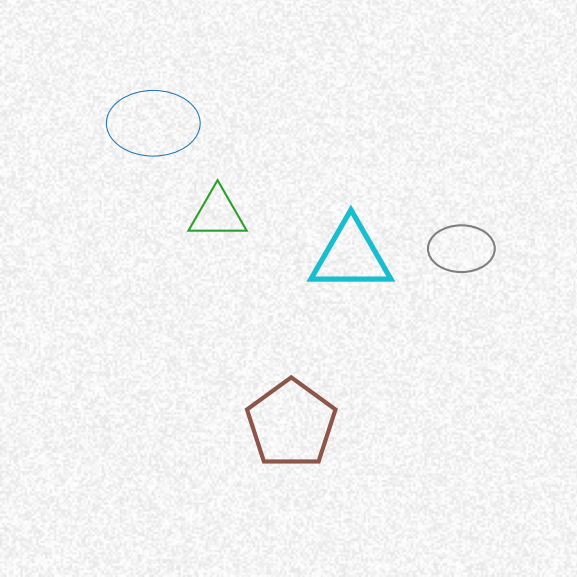[{"shape": "oval", "thickness": 0.5, "radius": 0.41, "center": [0.265, 0.786]}, {"shape": "triangle", "thickness": 1, "radius": 0.29, "center": [0.377, 0.629]}, {"shape": "pentagon", "thickness": 2, "radius": 0.4, "center": [0.504, 0.265]}, {"shape": "oval", "thickness": 1, "radius": 0.29, "center": [0.799, 0.569]}, {"shape": "triangle", "thickness": 2.5, "radius": 0.4, "center": [0.608, 0.556]}]